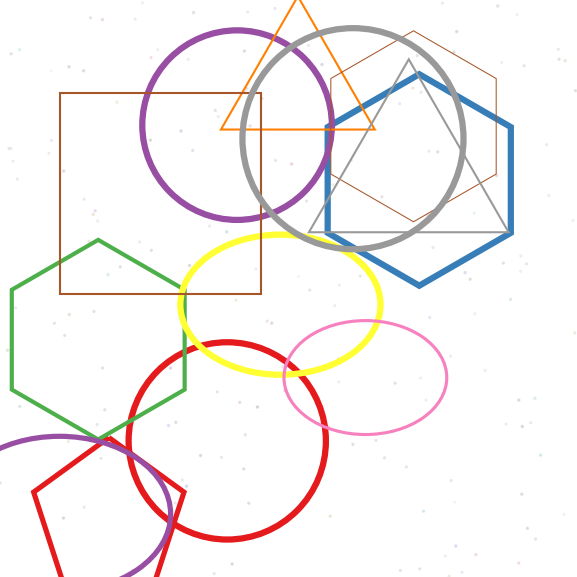[{"shape": "circle", "thickness": 3, "radius": 0.85, "center": [0.394, 0.236]}, {"shape": "pentagon", "thickness": 2.5, "radius": 0.68, "center": [0.188, 0.105]}, {"shape": "hexagon", "thickness": 3, "radius": 0.92, "center": [0.726, 0.688]}, {"shape": "hexagon", "thickness": 2, "radius": 0.86, "center": [0.17, 0.411]}, {"shape": "circle", "thickness": 3, "radius": 0.82, "center": [0.411, 0.782]}, {"shape": "oval", "thickness": 2.5, "radius": 0.96, "center": [0.103, 0.109]}, {"shape": "triangle", "thickness": 1, "radius": 0.77, "center": [0.516, 0.852]}, {"shape": "oval", "thickness": 3, "radius": 0.87, "center": [0.486, 0.472]}, {"shape": "square", "thickness": 1, "radius": 0.87, "center": [0.277, 0.664]}, {"shape": "hexagon", "thickness": 0.5, "radius": 0.83, "center": [0.716, 0.78]}, {"shape": "oval", "thickness": 1.5, "radius": 0.7, "center": [0.633, 0.345]}, {"shape": "circle", "thickness": 3, "radius": 0.96, "center": [0.611, 0.759]}, {"shape": "triangle", "thickness": 1, "radius": 1.0, "center": [0.708, 0.697]}]